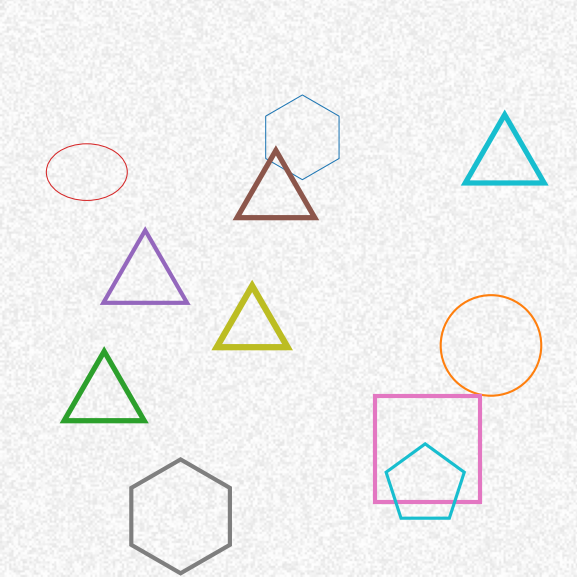[{"shape": "hexagon", "thickness": 0.5, "radius": 0.37, "center": [0.524, 0.761]}, {"shape": "circle", "thickness": 1, "radius": 0.44, "center": [0.85, 0.401]}, {"shape": "triangle", "thickness": 2.5, "radius": 0.4, "center": [0.18, 0.311]}, {"shape": "oval", "thickness": 0.5, "radius": 0.35, "center": [0.15, 0.701]}, {"shape": "triangle", "thickness": 2, "radius": 0.42, "center": [0.251, 0.517]}, {"shape": "triangle", "thickness": 2.5, "radius": 0.39, "center": [0.478, 0.661]}, {"shape": "square", "thickness": 2, "radius": 0.46, "center": [0.74, 0.222]}, {"shape": "hexagon", "thickness": 2, "radius": 0.49, "center": [0.313, 0.105]}, {"shape": "triangle", "thickness": 3, "radius": 0.35, "center": [0.437, 0.433]}, {"shape": "triangle", "thickness": 2.5, "radius": 0.39, "center": [0.874, 0.722]}, {"shape": "pentagon", "thickness": 1.5, "radius": 0.36, "center": [0.736, 0.159]}]